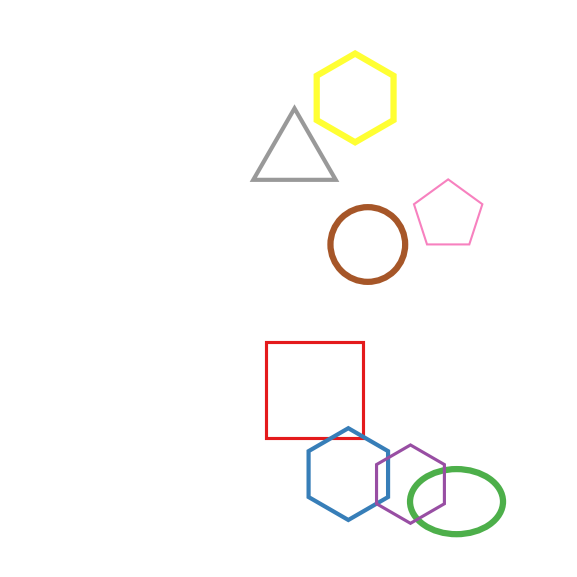[{"shape": "square", "thickness": 1.5, "radius": 0.42, "center": [0.545, 0.323]}, {"shape": "hexagon", "thickness": 2, "radius": 0.4, "center": [0.603, 0.178]}, {"shape": "oval", "thickness": 3, "radius": 0.4, "center": [0.791, 0.131]}, {"shape": "hexagon", "thickness": 1.5, "radius": 0.34, "center": [0.711, 0.161]}, {"shape": "hexagon", "thickness": 3, "radius": 0.38, "center": [0.615, 0.83]}, {"shape": "circle", "thickness": 3, "radius": 0.32, "center": [0.637, 0.576]}, {"shape": "pentagon", "thickness": 1, "radius": 0.31, "center": [0.776, 0.626]}, {"shape": "triangle", "thickness": 2, "radius": 0.41, "center": [0.51, 0.729]}]